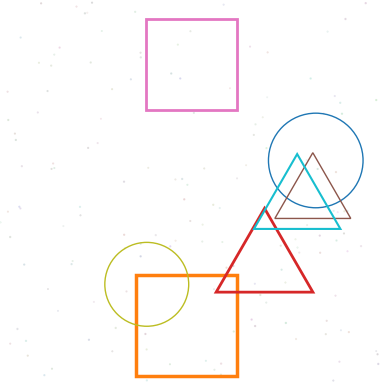[{"shape": "circle", "thickness": 1, "radius": 0.61, "center": [0.82, 0.583]}, {"shape": "square", "thickness": 2.5, "radius": 0.66, "center": [0.484, 0.155]}, {"shape": "triangle", "thickness": 2, "radius": 0.73, "center": [0.687, 0.314]}, {"shape": "triangle", "thickness": 1, "radius": 0.57, "center": [0.812, 0.49]}, {"shape": "square", "thickness": 2, "radius": 0.59, "center": [0.498, 0.832]}, {"shape": "circle", "thickness": 1, "radius": 0.54, "center": [0.381, 0.262]}, {"shape": "triangle", "thickness": 1.5, "radius": 0.65, "center": [0.772, 0.47]}]